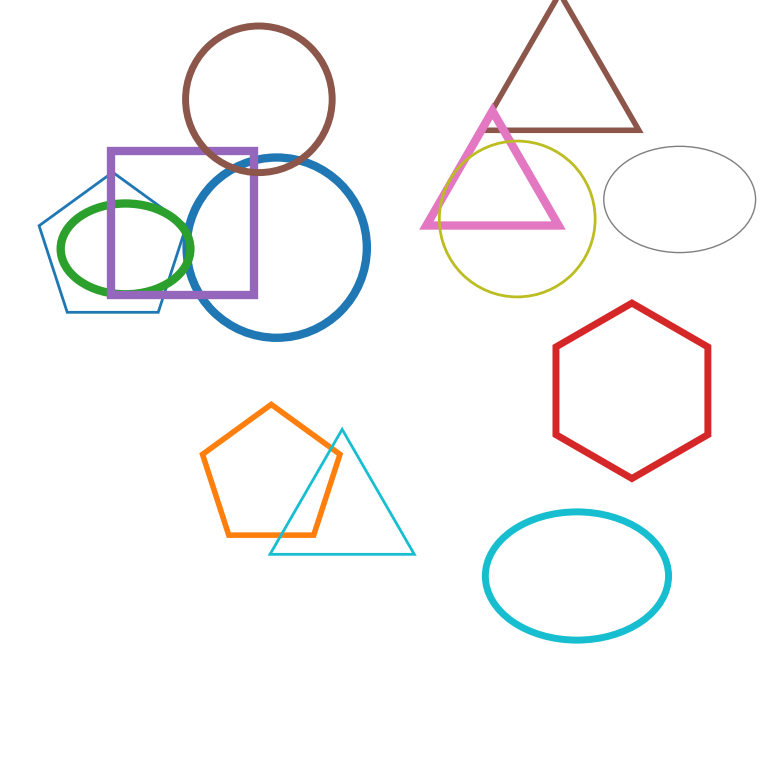[{"shape": "pentagon", "thickness": 1, "radius": 0.5, "center": [0.146, 0.676]}, {"shape": "circle", "thickness": 3, "radius": 0.59, "center": [0.359, 0.678]}, {"shape": "pentagon", "thickness": 2, "radius": 0.47, "center": [0.352, 0.381]}, {"shape": "oval", "thickness": 3, "radius": 0.42, "center": [0.163, 0.677]}, {"shape": "hexagon", "thickness": 2.5, "radius": 0.57, "center": [0.821, 0.492]}, {"shape": "square", "thickness": 3, "radius": 0.47, "center": [0.237, 0.71]}, {"shape": "triangle", "thickness": 2, "radius": 0.59, "center": [0.727, 0.89]}, {"shape": "circle", "thickness": 2.5, "radius": 0.48, "center": [0.336, 0.871]}, {"shape": "triangle", "thickness": 3, "radius": 0.5, "center": [0.64, 0.757]}, {"shape": "oval", "thickness": 0.5, "radius": 0.49, "center": [0.883, 0.741]}, {"shape": "circle", "thickness": 1, "radius": 0.51, "center": [0.672, 0.716]}, {"shape": "oval", "thickness": 2.5, "radius": 0.59, "center": [0.749, 0.252]}, {"shape": "triangle", "thickness": 1, "radius": 0.54, "center": [0.444, 0.334]}]